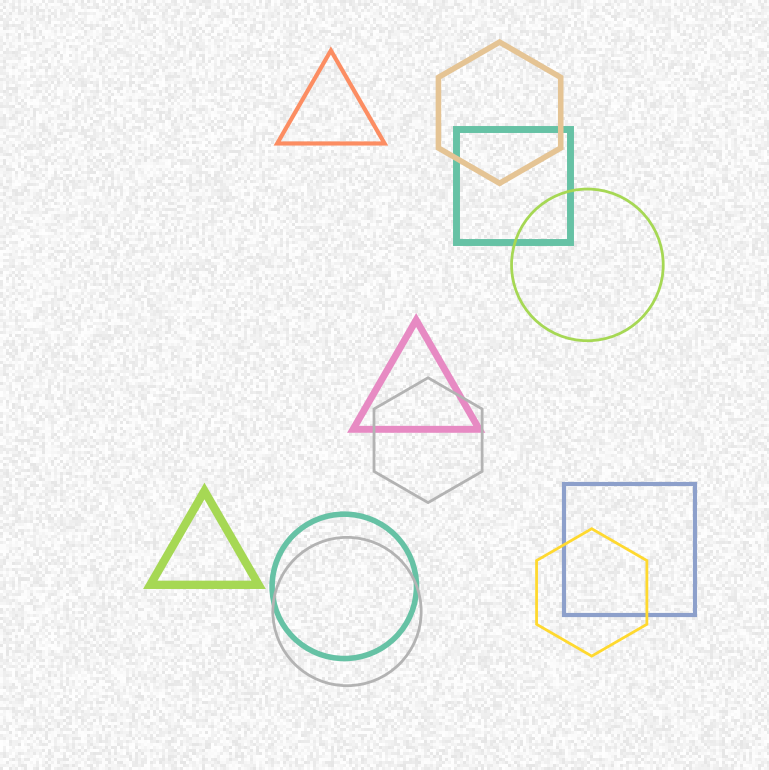[{"shape": "circle", "thickness": 2, "radius": 0.47, "center": [0.447, 0.238]}, {"shape": "square", "thickness": 2.5, "radius": 0.37, "center": [0.666, 0.759]}, {"shape": "triangle", "thickness": 1.5, "radius": 0.4, "center": [0.43, 0.854]}, {"shape": "square", "thickness": 1.5, "radius": 0.43, "center": [0.817, 0.287]}, {"shape": "triangle", "thickness": 2.5, "radius": 0.47, "center": [0.54, 0.49]}, {"shape": "circle", "thickness": 1, "radius": 0.49, "center": [0.763, 0.656]}, {"shape": "triangle", "thickness": 3, "radius": 0.41, "center": [0.266, 0.281]}, {"shape": "hexagon", "thickness": 1, "radius": 0.41, "center": [0.768, 0.231]}, {"shape": "hexagon", "thickness": 2, "radius": 0.46, "center": [0.649, 0.854]}, {"shape": "circle", "thickness": 1, "radius": 0.48, "center": [0.451, 0.206]}, {"shape": "hexagon", "thickness": 1, "radius": 0.41, "center": [0.556, 0.428]}]